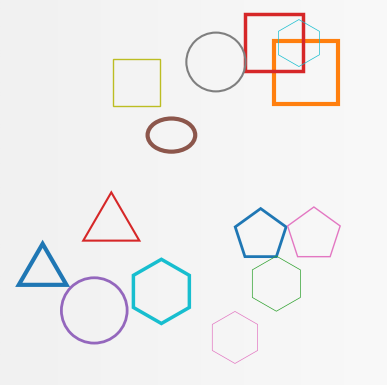[{"shape": "triangle", "thickness": 3, "radius": 0.36, "center": [0.11, 0.296]}, {"shape": "pentagon", "thickness": 2, "radius": 0.35, "center": [0.673, 0.389]}, {"shape": "square", "thickness": 3, "radius": 0.41, "center": [0.789, 0.811]}, {"shape": "hexagon", "thickness": 0.5, "radius": 0.36, "center": [0.713, 0.263]}, {"shape": "square", "thickness": 2.5, "radius": 0.37, "center": [0.707, 0.89]}, {"shape": "triangle", "thickness": 1.5, "radius": 0.42, "center": [0.287, 0.417]}, {"shape": "circle", "thickness": 2, "radius": 0.42, "center": [0.243, 0.194]}, {"shape": "oval", "thickness": 3, "radius": 0.31, "center": [0.442, 0.649]}, {"shape": "pentagon", "thickness": 1, "radius": 0.36, "center": [0.81, 0.391]}, {"shape": "hexagon", "thickness": 0.5, "radius": 0.34, "center": [0.606, 0.124]}, {"shape": "circle", "thickness": 1.5, "radius": 0.38, "center": [0.557, 0.839]}, {"shape": "square", "thickness": 1, "radius": 0.31, "center": [0.352, 0.786]}, {"shape": "hexagon", "thickness": 0.5, "radius": 0.31, "center": [0.771, 0.888]}, {"shape": "hexagon", "thickness": 2.5, "radius": 0.42, "center": [0.416, 0.243]}]